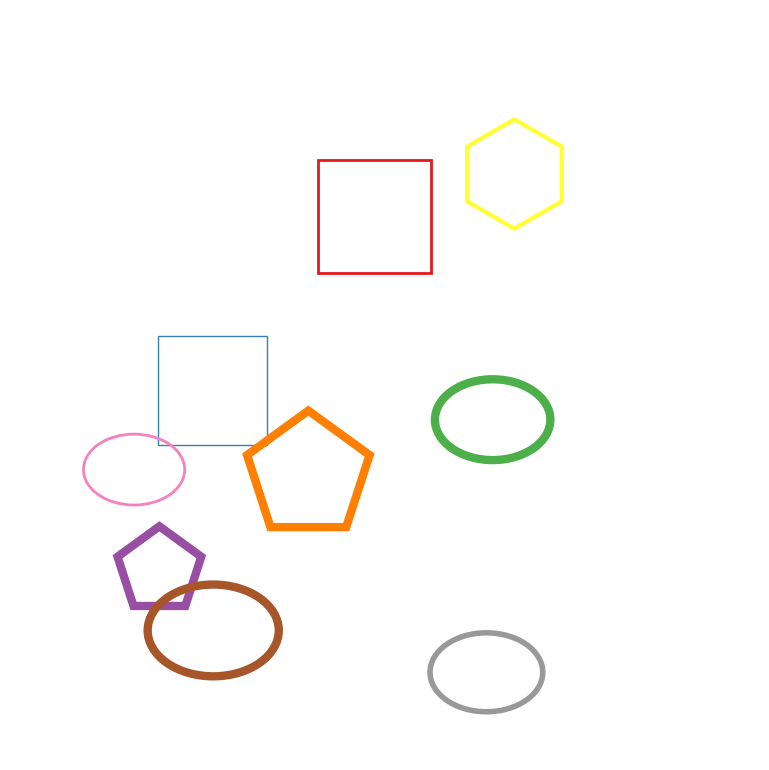[{"shape": "square", "thickness": 1, "radius": 0.37, "center": [0.487, 0.718]}, {"shape": "square", "thickness": 0.5, "radius": 0.36, "center": [0.276, 0.493]}, {"shape": "oval", "thickness": 3, "radius": 0.37, "center": [0.64, 0.455]}, {"shape": "pentagon", "thickness": 3, "radius": 0.29, "center": [0.207, 0.259]}, {"shape": "pentagon", "thickness": 3, "radius": 0.42, "center": [0.4, 0.383]}, {"shape": "hexagon", "thickness": 1.5, "radius": 0.35, "center": [0.668, 0.774]}, {"shape": "oval", "thickness": 3, "radius": 0.43, "center": [0.277, 0.181]}, {"shape": "oval", "thickness": 1, "radius": 0.33, "center": [0.174, 0.39]}, {"shape": "oval", "thickness": 2, "radius": 0.37, "center": [0.632, 0.127]}]